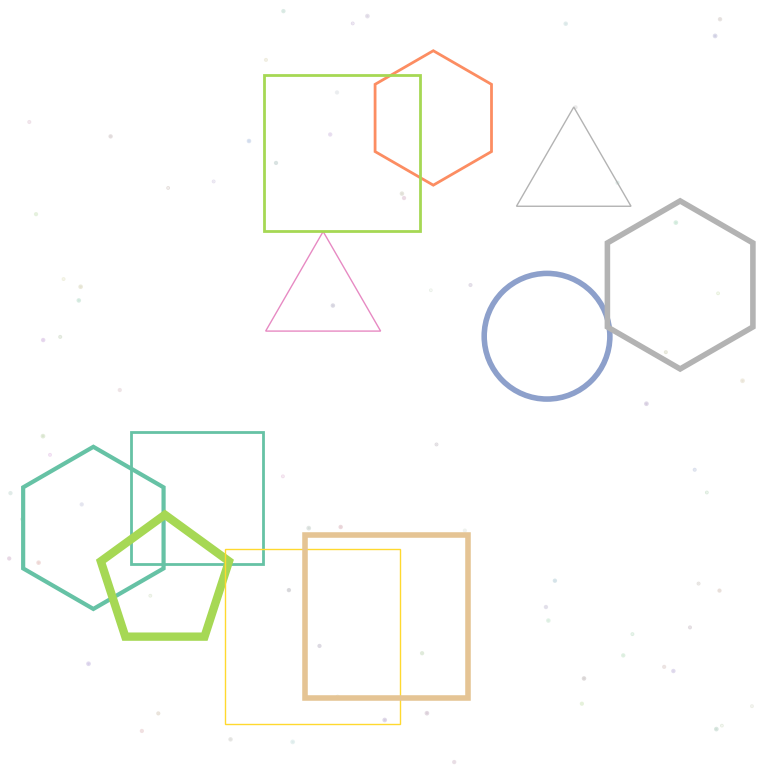[{"shape": "square", "thickness": 1, "radius": 0.43, "center": [0.256, 0.353]}, {"shape": "hexagon", "thickness": 1.5, "radius": 0.53, "center": [0.121, 0.314]}, {"shape": "hexagon", "thickness": 1, "radius": 0.44, "center": [0.563, 0.847]}, {"shape": "circle", "thickness": 2, "radius": 0.41, "center": [0.71, 0.563]}, {"shape": "triangle", "thickness": 0.5, "radius": 0.43, "center": [0.42, 0.613]}, {"shape": "square", "thickness": 1, "radius": 0.51, "center": [0.444, 0.802]}, {"shape": "pentagon", "thickness": 3, "radius": 0.44, "center": [0.214, 0.244]}, {"shape": "square", "thickness": 0.5, "radius": 0.57, "center": [0.405, 0.174]}, {"shape": "square", "thickness": 2, "radius": 0.53, "center": [0.502, 0.199]}, {"shape": "triangle", "thickness": 0.5, "radius": 0.43, "center": [0.745, 0.775]}, {"shape": "hexagon", "thickness": 2, "radius": 0.55, "center": [0.883, 0.63]}]